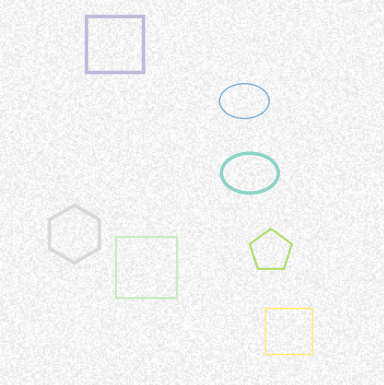[{"shape": "oval", "thickness": 2.5, "radius": 0.37, "center": [0.649, 0.55]}, {"shape": "square", "thickness": 2.5, "radius": 0.37, "center": [0.298, 0.885]}, {"shape": "oval", "thickness": 1, "radius": 0.32, "center": [0.635, 0.737]}, {"shape": "pentagon", "thickness": 1.5, "radius": 0.29, "center": [0.704, 0.348]}, {"shape": "hexagon", "thickness": 2.5, "radius": 0.37, "center": [0.193, 0.392]}, {"shape": "square", "thickness": 1.5, "radius": 0.4, "center": [0.38, 0.306]}, {"shape": "square", "thickness": 1, "radius": 0.3, "center": [0.749, 0.14]}]